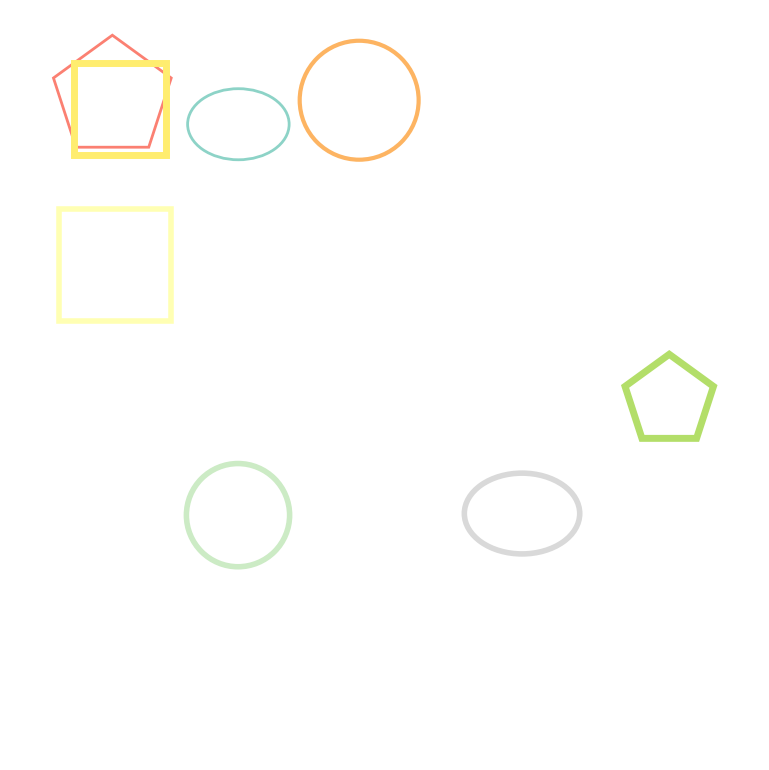[{"shape": "oval", "thickness": 1, "radius": 0.33, "center": [0.31, 0.839]}, {"shape": "square", "thickness": 2, "radius": 0.36, "center": [0.149, 0.656]}, {"shape": "pentagon", "thickness": 1, "radius": 0.4, "center": [0.146, 0.874]}, {"shape": "circle", "thickness": 1.5, "radius": 0.39, "center": [0.466, 0.87]}, {"shape": "pentagon", "thickness": 2.5, "radius": 0.3, "center": [0.869, 0.48]}, {"shape": "oval", "thickness": 2, "radius": 0.37, "center": [0.678, 0.333]}, {"shape": "circle", "thickness": 2, "radius": 0.34, "center": [0.309, 0.331]}, {"shape": "square", "thickness": 2.5, "radius": 0.3, "center": [0.156, 0.859]}]